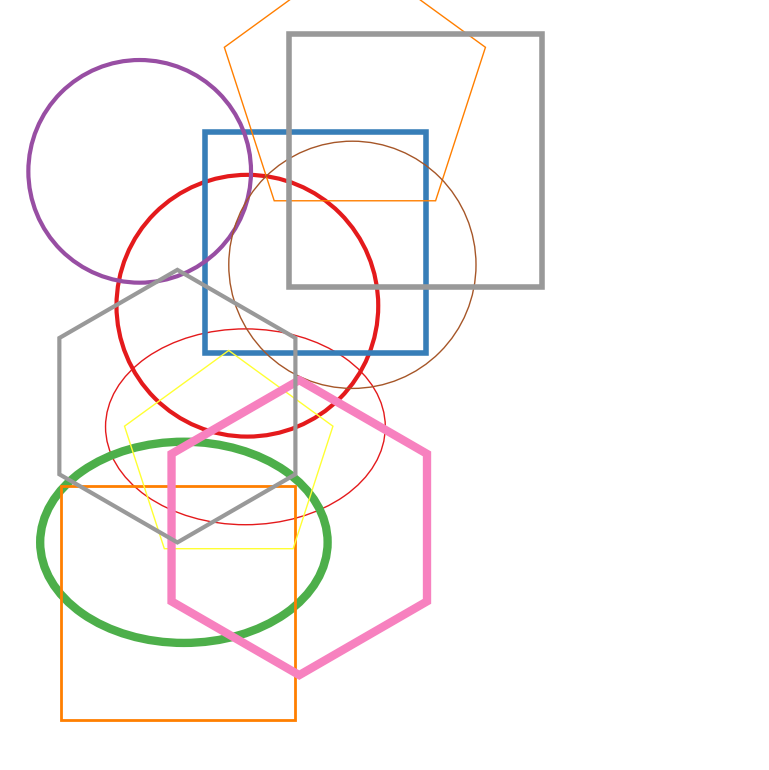[{"shape": "circle", "thickness": 1.5, "radius": 0.85, "center": [0.321, 0.603]}, {"shape": "oval", "thickness": 0.5, "radius": 0.91, "center": [0.319, 0.446]}, {"shape": "square", "thickness": 2, "radius": 0.72, "center": [0.41, 0.685]}, {"shape": "oval", "thickness": 3, "radius": 0.93, "center": [0.239, 0.296]}, {"shape": "circle", "thickness": 1.5, "radius": 0.72, "center": [0.181, 0.777]}, {"shape": "pentagon", "thickness": 0.5, "radius": 0.89, "center": [0.461, 0.883]}, {"shape": "square", "thickness": 1, "radius": 0.76, "center": [0.232, 0.217]}, {"shape": "pentagon", "thickness": 0.5, "radius": 0.71, "center": [0.297, 0.403]}, {"shape": "circle", "thickness": 0.5, "radius": 0.8, "center": [0.458, 0.656]}, {"shape": "hexagon", "thickness": 3, "radius": 0.96, "center": [0.389, 0.315]}, {"shape": "hexagon", "thickness": 1.5, "radius": 0.88, "center": [0.23, 0.473]}, {"shape": "square", "thickness": 2, "radius": 0.82, "center": [0.539, 0.792]}]